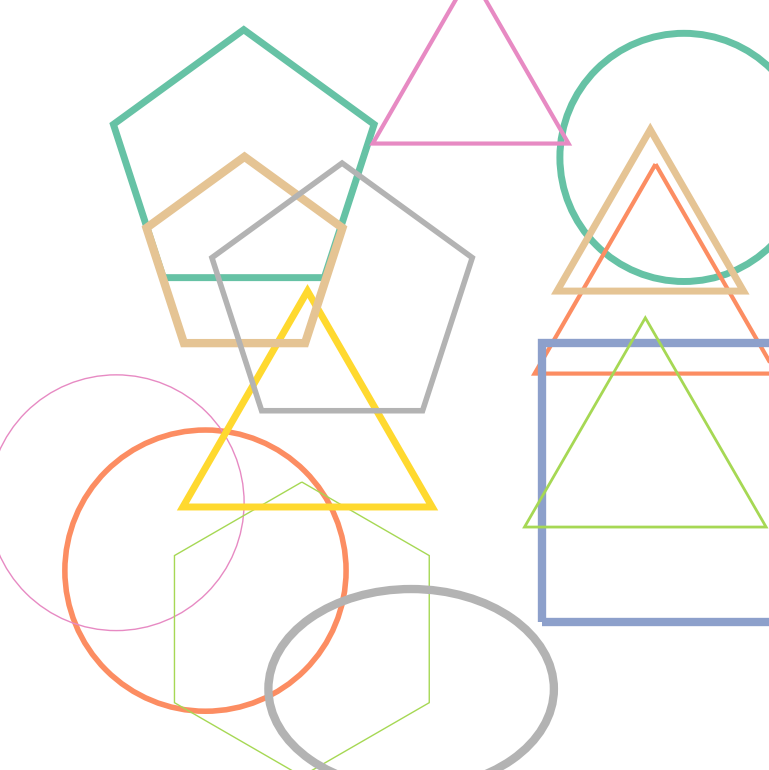[{"shape": "circle", "thickness": 2.5, "radius": 0.81, "center": [0.888, 0.796]}, {"shape": "pentagon", "thickness": 2.5, "radius": 0.89, "center": [0.317, 0.783]}, {"shape": "circle", "thickness": 2, "radius": 0.91, "center": [0.267, 0.259]}, {"shape": "triangle", "thickness": 1.5, "radius": 0.91, "center": [0.851, 0.605]}, {"shape": "square", "thickness": 3, "radius": 0.91, "center": [0.885, 0.374]}, {"shape": "circle", "thickness": 0.5, "radius": 0.83, "center": [0.151, 0.347]}, {"shape": "triangle", "thickness": 1.5, "radius": 0.73, "center": [0.611, 0.887]}, {"shape": "hexagon", "thickness": 0.5, "radius": 0.96, "center": [0.392, 0.183]}, {"shape": "triangle", "thickness": 1, "radius": 0.91, "center": [0.838, 0.406]}, {"shape": "triangle", "thickness": 2.5, "radius": 0.93, "center": [0.399, 0.435]}, {"shape": "pentagon", "thickness": 3, "radius": 0.67, "center": [0.318, 0.663]}, {"shape": "triangle", "thickness": 2.5, "radius": 0.7, "center": [0.845, 0.692]}, {"shape": "oval", "thickness": 3, "radius": 0.93, "center": [0.534, 0.105]}, {"shape": "pentagon", "thickness": 2, "radius": 0.89, "center": [0.444, 0.61]}]